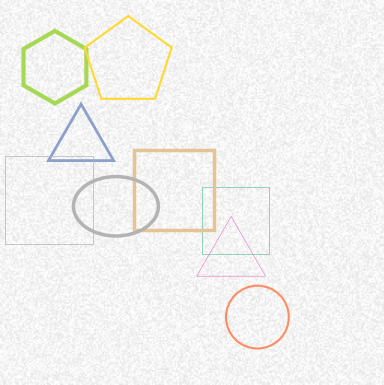[{"shape": "square", "thickness": 0.5, "radius": 0.43, "center": [0.612, 0.428]}, {"shape": "circle", "thickness": 1.5, "radius": 0.41, "center": [0.669, 0.176]}, {"shape": "triangle", "thickness": 2, "radius": 0.49, "center": [0.211, 0.632]}, {"shape": "triangle", "thickness": 0.5, "radius": 0.52, "center": [0.6, 0.334]}, {"shape": "hexagon", "thickness": 3, "radius": 0.47, "center": [0.143, 0.826]}, {"shape": "pentagon", "thickness": 1.5, "radius": 0.59, "center": [0.333, 0.84]}, {"shape": "square", "thickness": 2.5, "radius": 0.52, "center": [0.452, 0.506]}, {"shape": "oval", "thickness": 2.5, "radius": 0.55, "center": [0.301, 0.464]}, {"shape": "square", "thickness": 0.5, "radius": 0.57, "center": [0.127, 0.481]}]